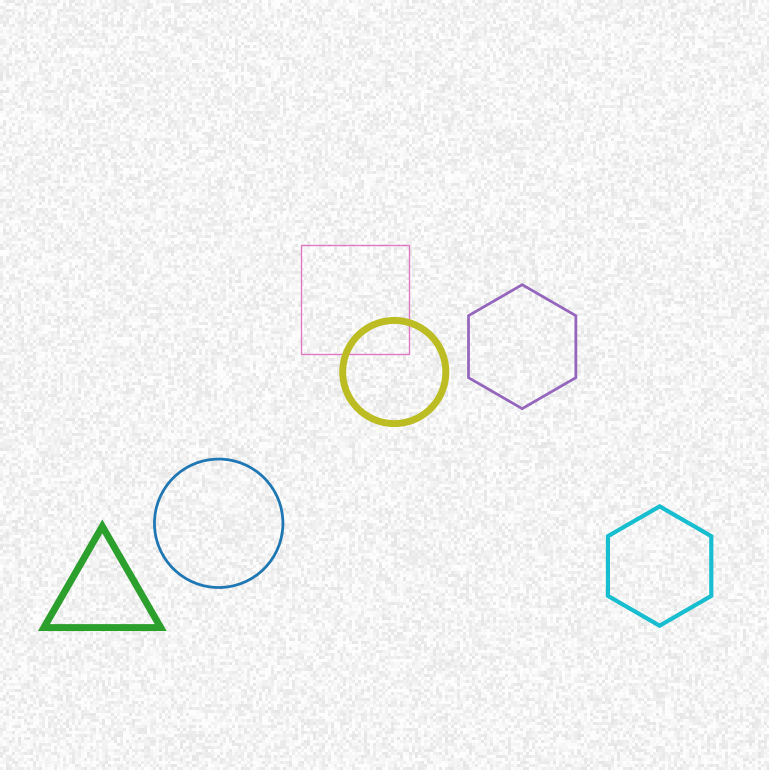[{"shape": "circle", "thickness": 1, "radius": 0.42, "center": [0.284, 0.32]}, {"shape": "triangle", "thickness": 2.5, "radius": 0.44, "center": [0.133, 0.229]}, {"shape": "hexagon", "thickness": 1, "radius": 0.4, "center": [0.678, 0.55]}, {"shape": "square", "thickness": 0.5, "radius": 0.35, "center": [0.461, 0.611]}, {"shape": "circle", "thickness": 2.5, "radius": 0.33, "center": [0.512, 0.517]}, {"shape": "hexagon", "thickness": 1.5, "radius": 0.39, "center": [0.857, 0.265]}]